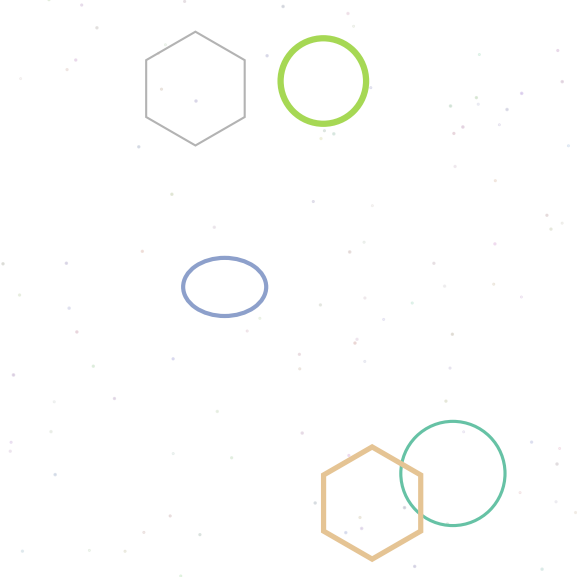[{"shape": "circle", "thickness": 1.5, "radius": 0.45, "center": [0.784, 0.179]}, {"shape": "oval", "thickness": 2, "radius": 0.36, "center": [0.389, 0.502]}, {"shape": "circle", "thickness": 3, "radius": 0.37, "center": [0.56, 0.859]}, {"shape": "hexagon", "thickness": 2.5, "radius": 0.49, "center": [0.644, 0.128]}, {"shape": "hexagon", "thickness": 1, "radius": 0.49, "center": [0.338, 0.846]}]